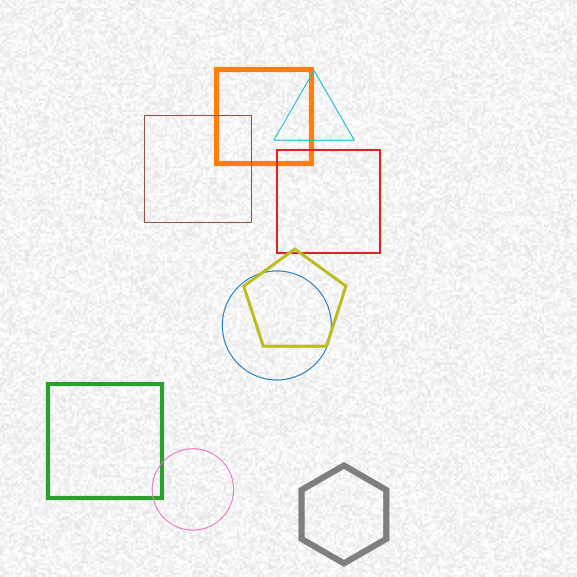[{"shape": "circle", "thickness": 0.5, "radius": 0.47, "center": [0.479, 0.436]}, {"shape": "square", "thickness": 2.5, "radius": 0.41, "center": [0.457, 0.798]}, {"shape": "square", "thickness": 2, "radius": 0.49, "center": [0.181, 0.235]}, {"shape": "square", "thickness": 1, "radius": 0.45, "center": [0.569, 0.65]}, {"shape": "square", "thickness": 0.5, "radius": 0.46, "center": [0.342, 0.707]}, {"shape": "circle", "thickness": 0.5, "radius": 0.35, "center": [0.334, 0.152]}, {"shape": "hexagon", "thickness": 3, "radius": 0.42, "center": [0.596, 0.108]}, {"shape": "pentagon", "thickness": 1.5, "radius": 0.47, "center": [0.511, 0.475]}, {"shape": "triangle", "thickness": 0.5, "radius": 0.4, "center": [0.544, 0.797]}]